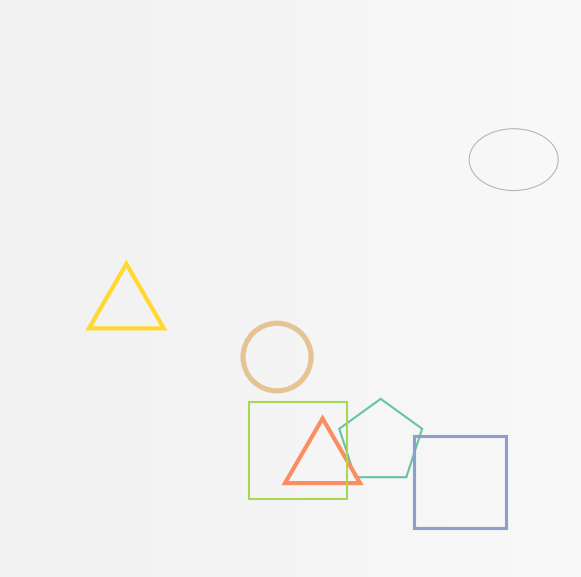[{"shape": "pentagon", "thickness": 1, "radius": 0.37, "center": [0.655, 0.233]}, {"shape": "triangle", "thickness": 2, "radius": 0.37, "center": [0.555, 0.2]}, {"shape": "square", "thickness": 1.5, "radius": 0.4, "center": [0.791, 0.164]}, {"shape": "square", "thickness": 1, "radius": 0.42, "center": [0.512, 0.219]}, {"shape": "triangle", "thickness": 2, "radius": 0.37, "center": [0.217, 0.468]}, {"shape": "circle", "thickness": 2.5, "radius": 0.29, "center": [0.477, 0.381]}, {"shape": "oval", "thickness": 0.5, "radius": 0.38, "center": [0.884, 0.723]}]